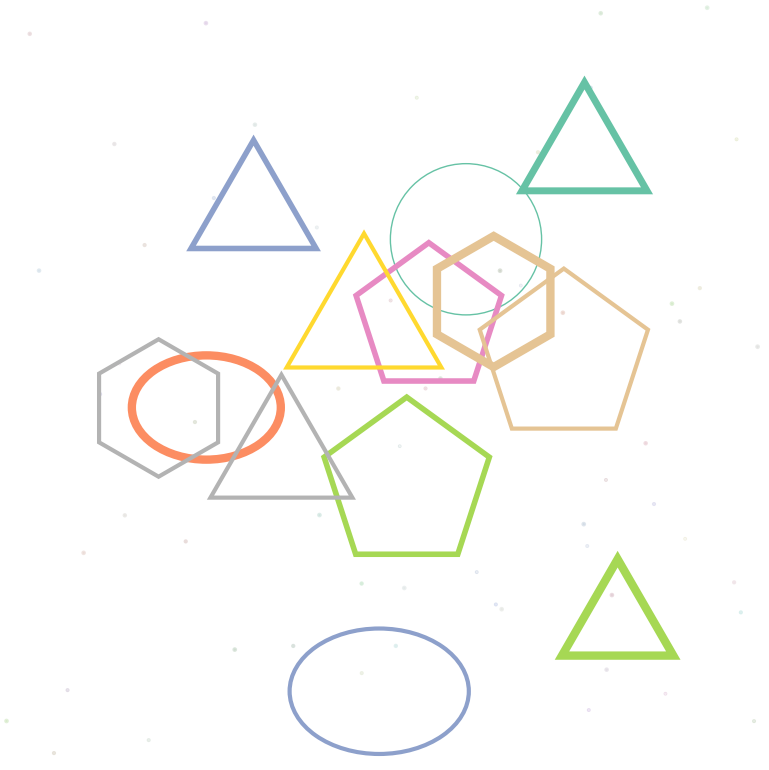[{"shape": "triangle", "thickness": 2.5, "radius": 0.47, "center": [0.759, 0.799]}, {"shape": "circle", "thickness": 0.5, "radius": 0.49, "center": [0.605, 0.689]}, {"shape": "oval", "thickness": 3, "radius": 0.48, "center": [0.268, 0.471]}, {"shape": "oval", "thickness": 1.5, "radius": 0.58, "center": [0.492, 0.102]}, {"shape": "triangle", "thickness": 2, "radius": 0.47, "center": [0.329, 0.724]}, {"shape": "pentagon", "thickness": 2, "radius": 0.5, "center": [0.557, 0.585]}, {"shape": "pentagon", "thickness": 2, "radius": 0.56, "center": [0.528, 0.371]}, {"shape": "triangle", "thickness": 3, "radius": 0.42, "center": [0.802, 0.19]}, {"shape": "triangle", "thickness": 1.5, "radius": 0.58, "center": [0.473, 0.581]}, {"shape": "hexagon", "thickness": 3, "radius": 0.43, "center": [0.641, 0.608]}, {"shape": "pentagon", "thickness": 1.5, "radius": 0.57, "center": [0.732, 0.536]}, {"shape": "hexagon", "thickness": 1.5, "radius": 0.45, "center": [0.206, 0.47]}, {"shape": "triangle", "thickness": 1.5, "radius": 0.53, "center": [0.365, 0.407]}]